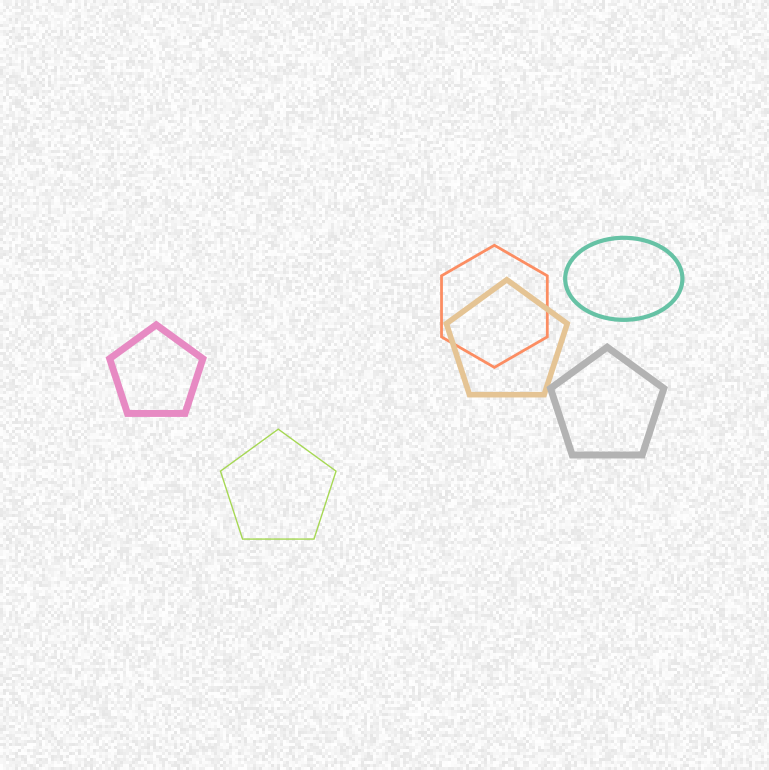[{"shape": "oval", "thickness": 1.5, "radius": 0.38, "center": [0.81, 0.638]}, {"shape": "hexagon", "thickness": 1, "radius": 0.4, "center": [0.642, 0.602]}, {"shape": "pentagon", "thickness": 2.5, "radius": 0.32, "center": [0.203, 0.515]}, {"shape": "pentagon", "thickness": 0.5, "radius": 0.39, "center": [0.361, 0.364]}, {"shape": "pentagon", "thickness": 2, "radius": 0.41, "center": [0.658, 0.554]}, {"shape": "pentagon", "thickness": 2.5, "radius": 0.39, "center": [0.789, 0.472]}]